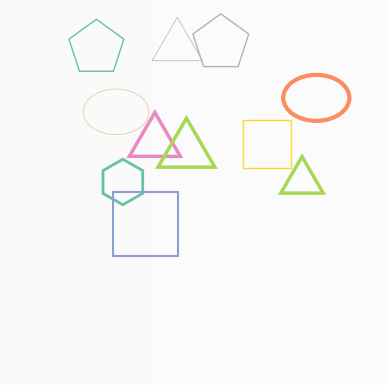[{"shape": "hexagon", "thickness": 2, "radius": 0.3, "center": [0.317, 0.527]}, {"shape": "pentagon", "thickness": 1, "radius": 0.37, "center": [0.249, 0.875]}, {"shape": "oval", "thickness": 3, "radius": 0.43, "center": [0.816, 0.746]}, {"shape": "square", "thickness": 1.5, "radius": 0.41, "center": [0.375, 0.419]}, {"shape": "triangle", "thickness": 2.5, "radius": 0.38, "center": [0.4, 0.632]}, {"shape": "triangle", "thickness": 2.5, "radius": 0.42, "center": [0.481, 0.608]}, {"shape": "triangle", "thickness": 2.5, "radius": 0.32, "center": [0.779, 0.53]}, {"shape": "square", "thickness": 1, "radius": 0.31, "center": [0.688, 0.626]}, {"shape": "oval", "thickness": 0.5, "radius": 0.42, "center": [0.3, 0.709]}, {"shape": "pentagon", "thickness": 1, "radius": 0.38, "center": [0.57, 0.888]}, {"shape": "triangle", "thickness": 0.5, "radius": 0.38, "center": [0.458, 0.88]}]